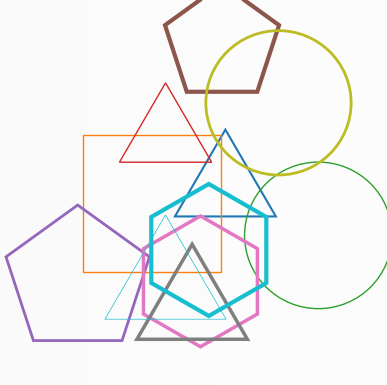[{"shape": "triangle", "thickness": 1.5, "radius": 0.75, "center": [0.582, 0.513]}, {"shape": "square", "thickness": 1, "radius": 0.89, "center": [0.392, 0.472]}, {"shape": "circle", "thickness": 1, "radius": 0.95, "center": [0.821, 0.389]}, {"shape": "triangle", "thickness": 1, "radius": 0.69, "center": [0.427, 0.647]}, {"shape": "pentagon", "thickness": 2, "radius": 0.97, "center": [0.201, 0.273]}, {"shape": "pentagon", "thickness": 3, "radius": 0.77, "center": [0.573, 0.887]}, {"shape": "hexagon", "thickness": 2.5, "radius": 0.85, "center": [0.517, 0.269]}, {"shape": "triangle", "thickness": 2.5, "radius": 0.82, "center": [0.496, 0.201]}, {"shape": "circle", "thickness": 2, "radius": 0.94, "center": [0.719, 0.733]}, {"shape": "triangle", "thickness": 0.5, "radius": 0.9, "center": [0.427, 0.261]}, {"shape": "hexagon", "thickness": 3, "radius": 0.86, "center": [0.539, 0.351]}]